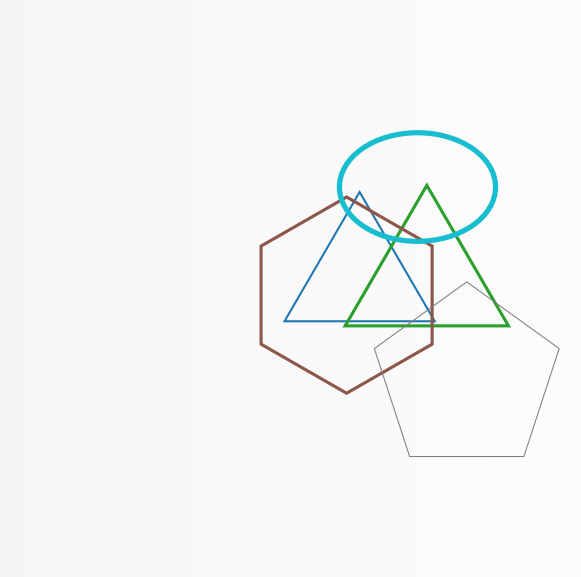[{"shape": "triangle", "thickness": 1, "radius": 0.75, "center": [0.619, 0.517]}, {"shape": "triangle", "thickness": 1.5, "radius": 0.81, "center": [0.734, 0.516]}, {"shape": "hexagon", "thickness": 1.5, "radius": 0.85, "center": [0.596, 0.488]}, {"shape": "pentagon", "thickness": 0.5, "radius": 0.84, "center": [0.803, 0.344]}, {"shape": "oval", "thickness": 2.5, "radius": 0.67, "center": [0.718, 0.675]}]